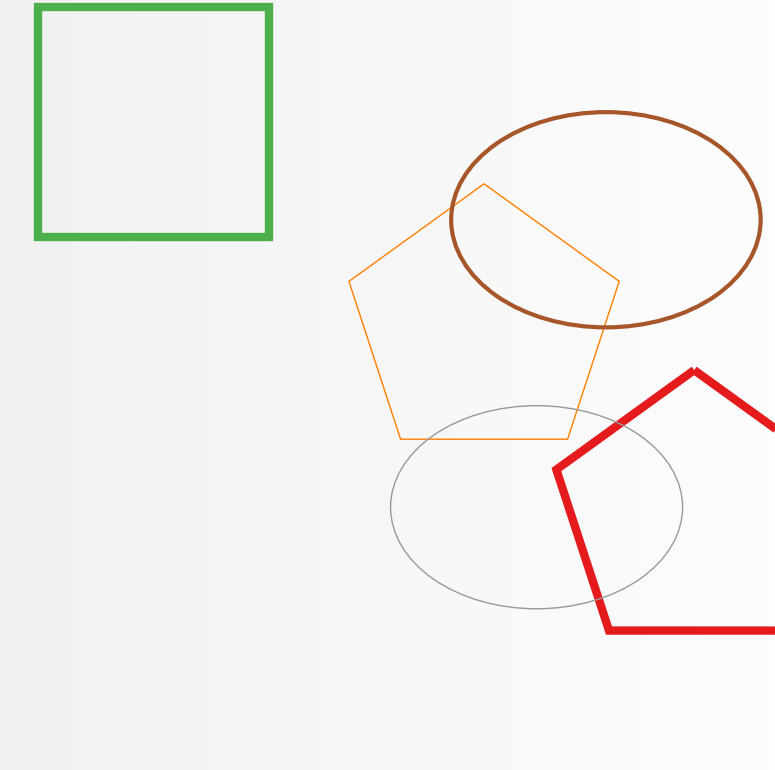[{"shape": "pentagon", "thickness": 3, "radius": 0.93, "center": [0.896, 0.332]}, {"shape": "square", "thickness": 3, "radius": 0.75, "center": [0.198, 0.841]}, {"shape": "pentagon", "thickness": 0.5, "radius": 0.92, "center": [0.625, 0.578]}, {"shape": "oval", "thickness": 1.5, "radius": 1.0, "center": [0.782, 0.715]}, {"shape": "oval", "thickness": 0.5, "radius": 0.94, "center": [0.692, 0.341]}]